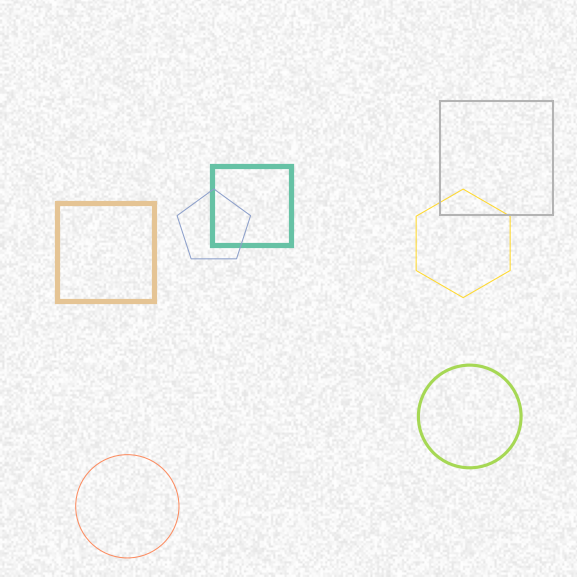[{"shape": "square", "thickness": 2.5, "radius": 0.34, "center": [0.435, 0.643]}, {"shape": "circle", "thickness": 0.5, "radius": 0.45, "center": [0.22, 0.122]}, {"shape": "pentagon", "thickness": 0.5, "radius": 0.33, "center": [0.37, 0.605]}, {"shape": "circle", "thickness": 1.5, "radius": 0.44, "center": [0.813, 0.278]}, {"shape": "hexagon", "thickness": 0.5, "radius": 0.47, "center": [0.802, 0.578]}, {"shape": "square", "thickness": 2.5, "radius": 0.42, "center": [0.183, 0.563]}, {"shape": "square", "thickness": 1, "radius": 0.49, "center": [0.86, 0.725]}]